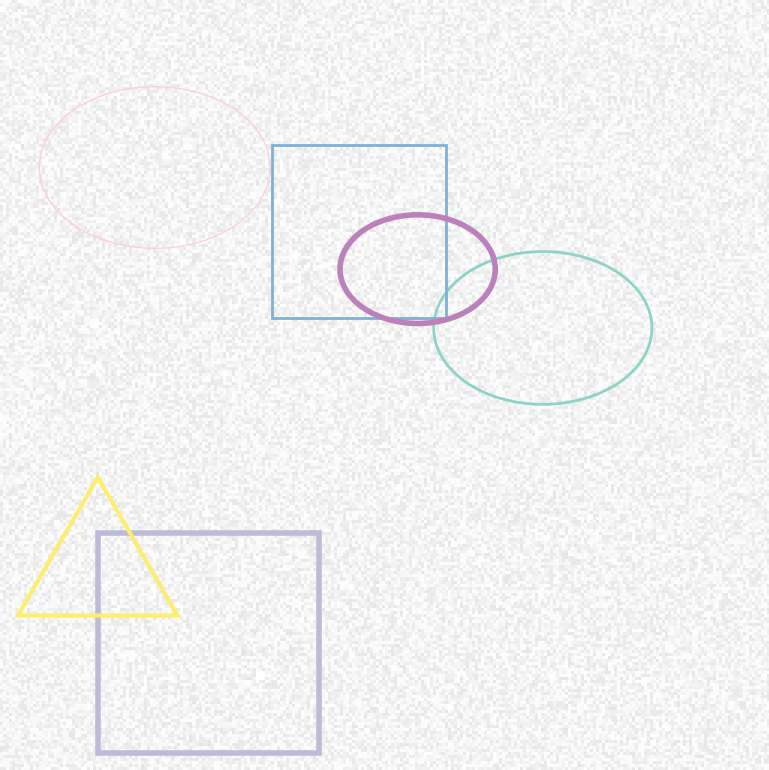[{"shape": "oval", "thickness": 1, "radius": 0.71, "center": [0.705, 0.574]}, {"shape": "square", "thickness": 2, "radius": 0.72, "center": [0.271, 0.165]}, {"shape": "square", "thickness": 1, "radius": 0.56, "center": [0.467, 0.699]}, {"shape": "oval", "thickness": 0.5, "radius": 0.75, "center": [0.201, 0.782]}, {"shape": "oval", "thickness": 2, "radius": 0.5, "center": [0.542, 0.65]}, {"shape": "triangle", "thickness": 1.5, "radius": 0.6, "center": [0.127, 0.261]}]